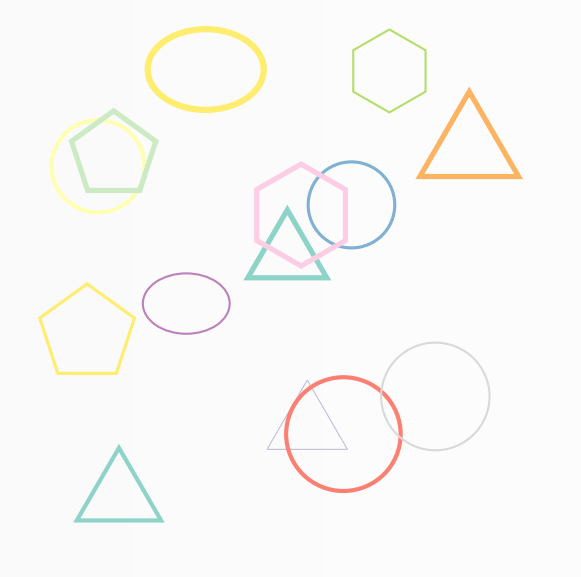[{"shape": "triangle", "thickness": 2, "radius": 0.42, "center": [0.205, 0.14]}, {"shape": "triangle", "thickness": 2.5, "radius": 0.39, "center": [0.494, 0.557]}, {"shape": "circle", "thickness": 2, "radius": 0.4, "center": [0.169, 0.711]}, {"shape": "triangle", "thickness": 0.5, "radius": 0.4, "center": [0.529, 0.261]}, {"shape": "circle", "thickness": 2, "radius": 0.49, "center": [0.591, 0.247]}, {"shape": "circle", "thickness": 1.5, "radius": 0.37, "center": [0.605, 0.644]}, {"shape": "triangle", "thickness": 2.5, "radius": 0.49, "center": [0.807, 0.743]}, {"shape": "hexagon", "thickness": 1, "radius": 0.36, "center": [0.67, 0.876]}, {"shape": "hexagon", "thickness": 2.5, "radius": 0.44, "center": [0.518, 0.627]}, {"shape": "circle", "thickness": 1, "radius": 0.47, "center": [0.749, 0.313]}, {"shape": "oval", "thickness": 1, "radius": 0.37, "center": [0.32, 0.473]}, {"shape": "pentagon", "thickness": 2.5, "radius": 0.38, "center": [0.196, 0.731]}, {"shape": "oval", "thickness": 3, "radius": 0.5, "center": [0.354, 0.879]}, {"shape": "pentagon", "thickness": 1.5, "radius": 0.43, "center": [0.15, 0.422]}]